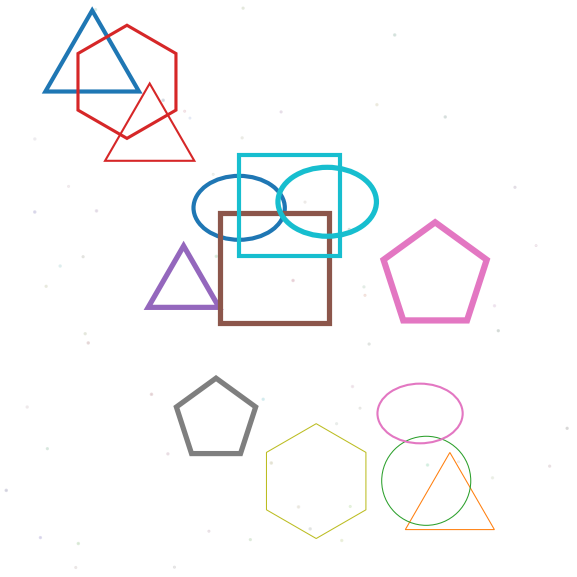[{"shape": "oval", "thickness": 2, "radius": 0.4, "center": [0.414, 0.639]}, {"shape": "triangle", "thickness": 2, "radius": 0.47, "center": [0.16, 0.887]}, {"shape": "triangle", "thickness": 0.5, "radius": 0.45, "center": [0.779, 0.127]}, {"shape": "circle", "thickness": 0.5, "radius": 0.39, "center": [0.738, 0.167]}, {"shape": "hexagon", "thickness": 1.5, "radius": 0.49, "center": [0.22, 0.857]}, {"shape": "triangle", "thickness": 1, "radius": 0.45, "center": [0.259, 0.765]}, {"shape": "triangle", "thickness": 2.5, "radius": 0.35, "center": [0.318, 0.502]}, {"shape": "square", "thickness": 2.5, "radius": 0.48, "center": [0.475, 0.535]}, {"shape": "pentagon", "thickness": 3, "radius": 0.47, "center": [0.753, 0.52]}, {"shape": "oval", "thickness": 1, "radius": 0.37, "center": [0.727, 0.283]}, {"shape": "pentagon", "thickness": 2.5, "radius": 0.36, "center": [0.374, 0.272]}, {"shape": "hexagon", "thickness": 0.5, "radius": 0.5, "center": [0.548, 0.166]}, {"shape": "square", "thickness": 2, "radius": 0.44, "center": [0.502, 0.643]}, {"shape": "oval", "thickness": 2.5, "radius": 0.43, "center": [0.567, 0.65]}]